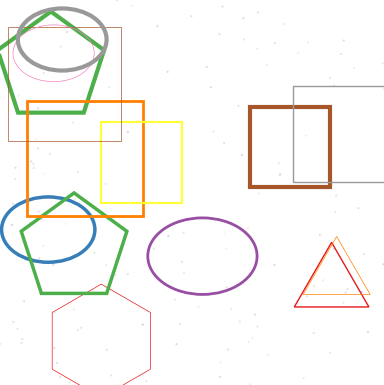[{"shape": "triangle", "thickness": 1, "radius": 0.56, "center": [0.861, 0.259]}, {"shape": "hexagon", "thickness": 0.5, "radius": 0.74, "center": [0.263, 0.115]}, {"shape": "oval", "thickness": 2.5, "radius": 0.61, "center": [0.125, 0.404]}, {"shape": "pentagon", "thickness": 3, "radius": 0.73, "center": [0.132, 0.825]}, {"shape": "pentagon", "thickness": 2.5, "radius": 0.72, "center": [0.192, 0.355]}, {"shape": "oval", "thickness": 2, "radius": 0.71, "center": [0.526, 0.335]}, {"shape": "square", "thickness": 2, "radius": 0.75, "center": [0.221, 0.589]}, {"shape": "triangle", "thickness": 0.5, "radius": 0.5, "center": [0.874, 0.285]}, {"shape": "square", "thickness": 1.5, "radius": 0.52, "center": [0.369, 0.578]}, {"shape": "square", "thickness": 0.5, "radius": 0.74, "center": [0.168, 0.782]}, {"shape": "square", "thickness": 3, "radius": 0.52, "center": [0.754, 0.618]}, {"shape": "oval", "thickness": 0.5, "radius": 0.53, "center": [0.139, 0.862]}, {"shape": "oval", "thickness": 3, "radius": 0.58, "center": [0.162, 0.897]}, {"shape": "square", "thickness": 1, "radius": 0.62, "center": [0.885, 0.652]}]